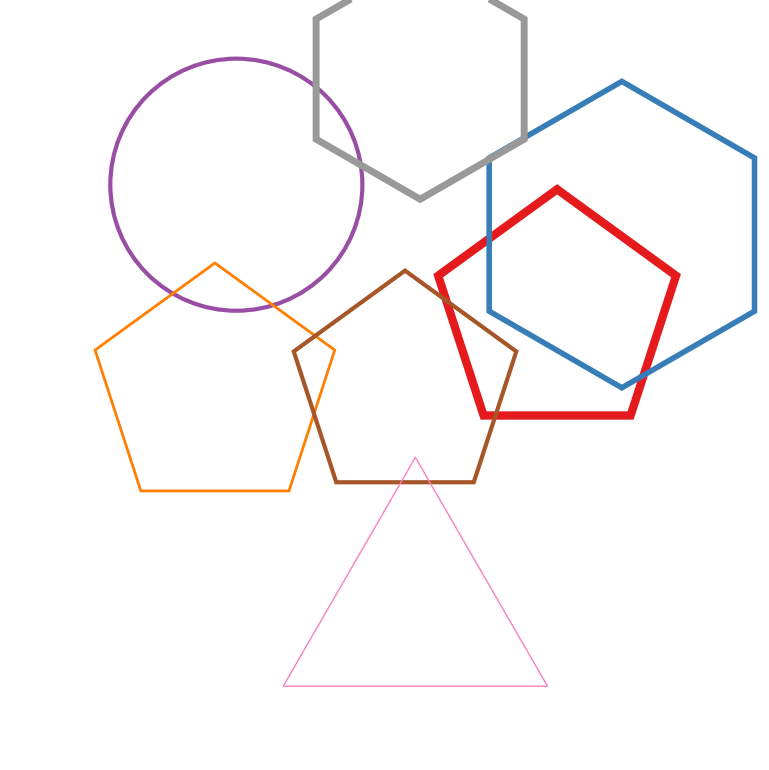[{"shape": "pentagon", "thickness": 3, "radius": 0.81, "center": [0.723, 0.592]}, {"shape": "hexagon", "thickness": 2, "radius": 0.99, "center": [0.808, 0.695]}, {"shape": "circle", "thickness": 1.5, "radius": 0.82, "center": [0.307, 0.76]}, {"shape": "pentagon", "thickness": 1, "radius": 0.82, "center": [0.279, 0.495]}, {"shape": "pentagon", "thickness": 1.5, "radius": 0.76, "center": [0.526, 0.497]}, {"shape": "triangle", "thickness": 0.5, "radius": 0.99, "center": [0.539, 0.208]}, {"shape": "hexagon", "thickness": 2.5, "radius": 0.78, "center": [0.546, 0.897]}]